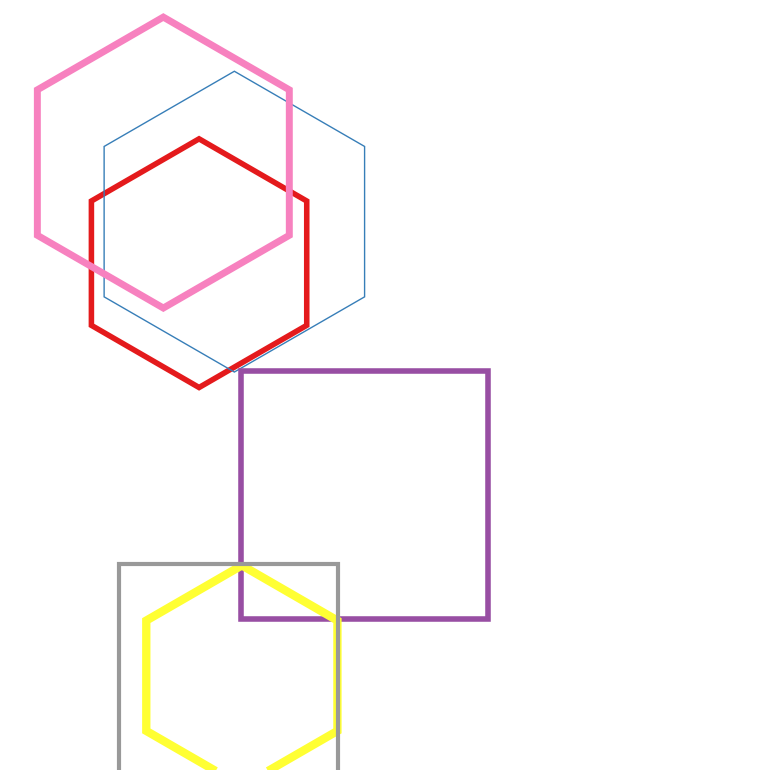[{"shape": "hexagon", "thickness": 2, "radius": 0.81, "center": [0.259, 0.658]}, {"shape": "hexagon", "thickness": 0.5, "radius": 0.98, "center": [0.304, 0.712]}, {"shape": "square", "thickness": 2, "radius": 0.8, "center": [0.473, 0.357]}, {"shape": "hexagon", "thickness": 3, "radius": 0.72, "center": [0.314, 0.122]}, {"shape": "hexagon", "thickness": 2.5, "radius": 0.94, "center": [0.212, 0.789]}, {"shape": "square", "thickness": 1.5, "radius": 0.71, "center": [0.297, 0.125]}]